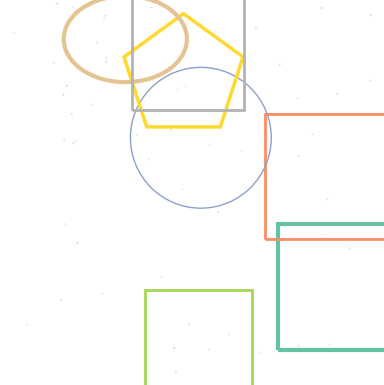[{"shape": "square", "thickness": 3, "radius": 0.81, "center": [0.885, 0.254]}, {"shape": "square", "thickness": 2, "radius": 0.81, "center": [0.849, 0.541]}, {"shape": "circle", "thickness": 1, "radius": 0.91, "center": [0.522, 0.642]}, {"shape": "square", "thickness": 2, "radius": 0.7, "center": [0.516, 0.107]}, {"shape": "pentagon", "thickness": 2.5, "radius": 0.81, "center": [0.477, 0.802]}, {"shape": "oval", "thickness": 3, "radius": 0.8, "center": [0.325, 0.899]}, {"shape": "square", "thickness": 2, "radius": 0.73, "center": [0.489, 0.859]}]